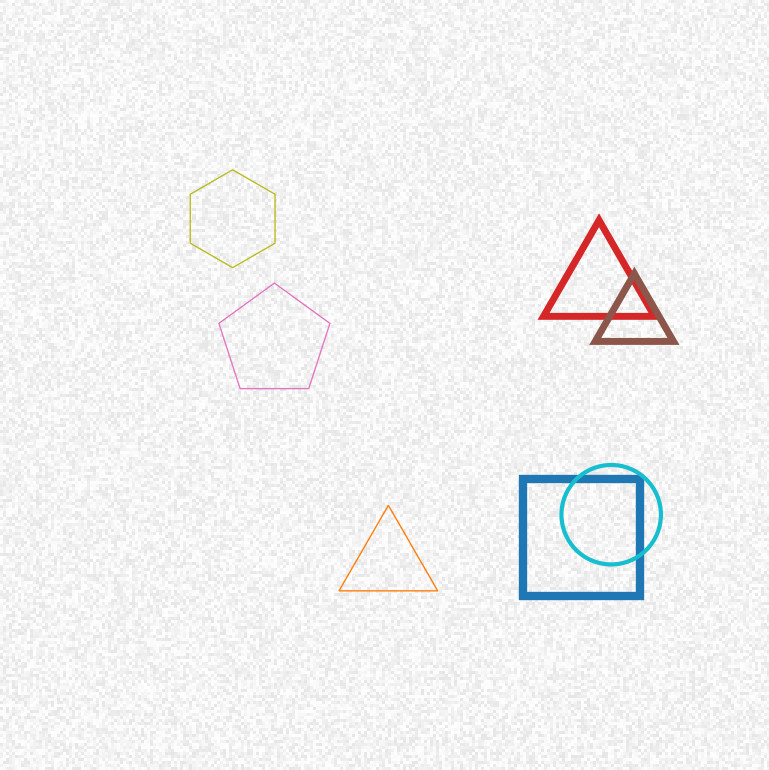[{"shape": "square", "thickness": 3, "radius": 0.38, "center": [0.755, 0.302]}, {"shape": "triangle", "thickness": 0.5, "radius": 0.37, "center": [0.504, 0.27]}, {"shape": "triangle", "thickness": 2.5, "radius": 0.42, "center": [0.778, 0.631]}, {"shape": "triangle", "thickness": 2.5, "radius": 0.29, "center": [0.824, 0.586]}, {"shape": "pentagon", "thickness": 0.5, "radius": 0.38, "center": [0.356, 0.557]}, {"shape": "hexagon", "thickness": 0.5, "radius": 0.32, "center": [0.302, 0.716]}, {"shape": "circle", "thickness": 1.5, "radius": 0.32, "center": [0.794, 0.332]}]